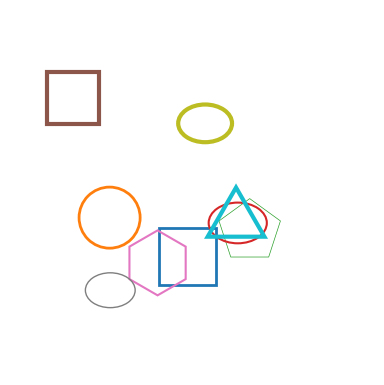[{"shape": "square", "thickness": 2, "radius": 0.37, "center": [0.486, 0.333]}, {"shape": "circle", "thickness": 2, "radius": 0.4, "center": [0.285, 0.435]}, {"shape": "pentagon", "thickness": 0.5, "radius": 0.42, "center": [0.649, 0.4]}, {"shape": "oval", "thickness": 1.5, "radius": 0.38, "center": [0.618, 0.421]}, {"shape": "square", "thickness": 3, "radius": 0.34, "center": [0.19, 0.745]}, {"shape": "hexagon", "thickness": 1.5, "radius": 0.42, "center": [0.409, 0.317]}, {"shape": "oval", "thickness": 1, "radius": 0.32, "center": [0.286, 0.246]}, {"shape": "oval", "thickness": 3, "radius": 0.35, "center": [0.533, 0.68]}, {"shape": "triangle", "thickness": 3, "radius": 0.43, "center": [0.613, 0.428]}]